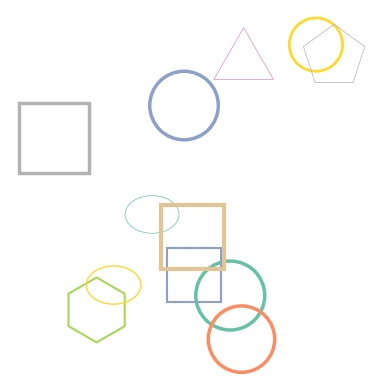[{"shape": "oval", "thickness": 0.5, "radius": 0.35, "center": [0.395, 0.443]}, {"shape": "circle", "thickness": 2.5, "radius": 0.45, "center": [0.598, 0.232]}, {"shape": "circle", "thickness": 2.5, "radius": 0.43, "center": [0.627, 0.119]}, {"shape": "circle", "thickness": 2.5, "radius": 0.45, "center": [0.478, 0.726]}, {"shape": "square", "thickness": 1.5, "radius": 0.35, "center": [0.504, 0.286]}, {"shape": "triangle", "thickness": 0.5, "radius": 0.45, "center": [0.633, 0.838]}, {"shape": "hexagon", "thickness": 1.5, "radius": 0.42, "center": [0.251, 0.195]}, {"shape": "oval", "thickness": 1, "radius": 0.35, "center": [0.295, 0.26]}, {"shape": "circle", "thickness": 2, "radius": 0.35, "center": [0.821, 0.884]}, {"shape": "square", "thickness": 3, "radius": 0.41, "center": [0.5, 0.385]}, {"shape": "square", "thickness": 2.5, "radius": 0.45, "center": [0.141, 0.641]}, {"shape": "pentagon", "thickness": 0.5, "radius": 0.42, "center": [0.868, 0.853]}]